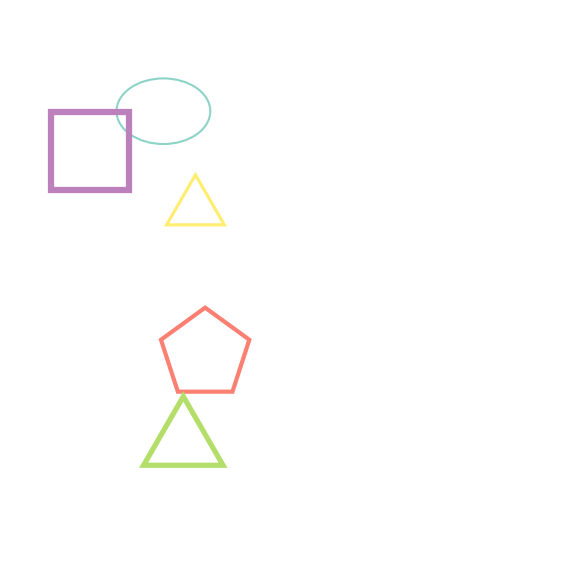[{"shape": "oval", "thickness": 1, "radius": 0.41, "center": [0.283, 0.807]}, {"shape": "pentagon", "thickness": 2, "radius": 0.4, "center": [0.355, 0.386]}, {"shape": "triangle", "thickness": 2.5, "radius": 0.4, "center": [0.317, 0.233]}, {"shape": "square", "thickness": 3, "radius": 0.34, "center": [0.155, 0.738]}, {"shape": "triangle", "thickness": 1.5, "radius": 0.29, "center": [0.338, 0.639]}]